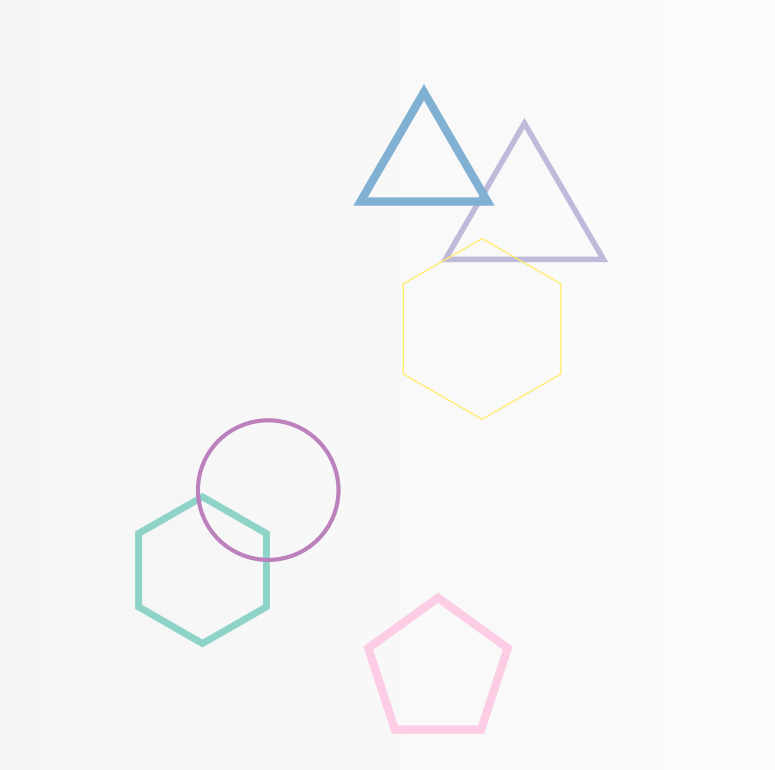[{"shape": "hexagon", "thickness": 2.5, "radius": 0.48, "center": [0.261, 0.259]}, {"shape": "triangle", "thickness": 2, "radius": 0.59, "center": [0.677, 0.722]}, {"shape": "triangle", "thickness": 3, "radius": 0.47, "center": [0.547, 0.786]}, {"shape": "pentagon", "thickness": 3, "radius": 0.47, "center": [0.565, 0.129]}, {"shape": "circle", "thickness": 1.5, "radius": 0.45, "center": [0.346, 0.363]}, {"shape": "hexagon", "thickness": 0.5, "radius": 0.59, "center": [0.622, 0.573]}]